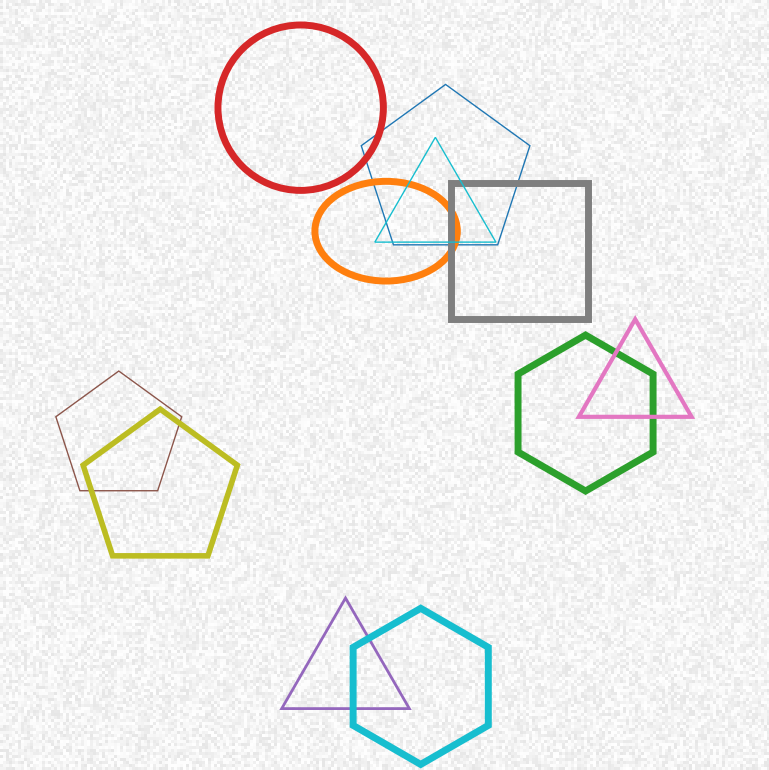[{"shape": "pentagon", "thickness": 0.5, "radius": 0.58, "center": [0.579, 0.775]}, {"shape": "oval", "thickness": 2.5, "radius": 0.46, "center": [0.501, 0.7]}, {"shape": "hexagon", "thickness": 2.5, "radius": 0.51, "center": [0.76, 0.464]}, {"shape": "circle", "thickness": 2.5, "radius": 0.54, "center": [0.39, 0.86]}, {"shape": "triangle", "thickness": 1, "radius": 0.48, "center": [0.449, 0.128]}, {"shape": "pentagon", "thickness": 0.5, "radius": 0.43, "center": [0.154, 0.432]}, {"shape": "triangle", "thickness": 1.5, "radius": 0.42, "center": [0.825, 0.501]}, {"shape": "square", "thickness": 2.5, "radius": 0.44, "center": [0.675, 0.674]}, {"shape": "pentagon", "thickness": 2, "radius": 0.53, "center": [0.208, 0.363]}, {"shape": "triangle", "thickness": 0.5, "radius": 0.45, "center": [0.565, 0.731]}, {"shape": "hexagon", "thickness": 2.5, "radius": 0.51, "center": [0.546, 0.109]}]